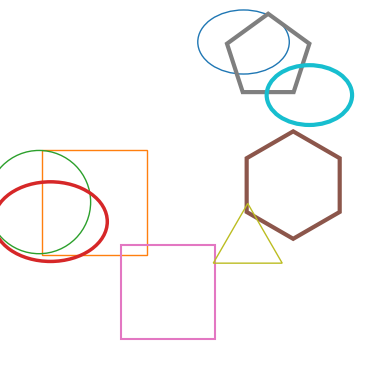[{"shape": "oval", "thickness": 1, "radius": 0.59, "center": [0.633, 0.891]}, {"shape": "square", "thickness": 1, "radius": 0.69, "center": [0.245, 0.474]}, {"shape": "circle", "thickness": 1, "radius": 0.67, "center": [0.101, 0.475]}, {"shape": "oval", "thickness": 2.5, "radius": 0.74, "center": [0.131, 0.424]}, {"shape": "hexagon", "thickness": 3, "radius": 0.7, "center": [0.762, 0.519]}, {"shape": "square", "thickness": 1.5, "radius": 0.61, "center": [0.436, 0.242]}, {"shape": "pentagon", "thickness": 3, "radius": 0.56, "center": [0.697, 0.852]}, {"shape": "triangle", "thickness": 1, "radius": 0.52, "center": [0.643, 0.368]}, {"shape": "oval", "thickness": 3, "radius": 0.55, "center": [0.804, 0.753]}]